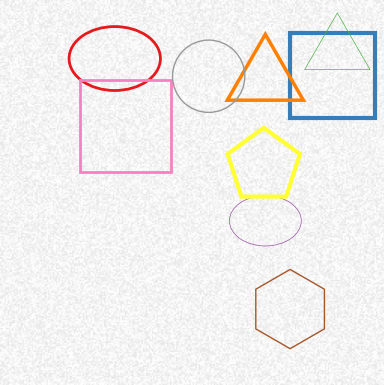[{"shape": "oval", "thickness": 2, "radius": 0.59, "center": [0.298, 0.848]}, {"shape": "square", "thickness": 3, "radius": 0.55, "center": [0.864, 0.804]}, {"shape": "triangle", "thickness": 0.5, "radius": 0.49, "center": [0.876, 0.868]}, {"shape": "oval", "thickness": 0.5, "radius": 0.47, "center": [0.689, 0.426]}, {"shape": "triangle", "thickness": 2.5, "radius": 0.57, "center": [0.689, 0.797]}, {"shape": "pentagon", "thickness": 3, "radius": 0.49, "center": [0.685, 0.569]}, {"shape": "hexagon", "thickness": 1, "radius": 0.51, "center": [0.754, 0.197]}, {"shape": "square", "thickness": 2, "radius": 0.6, "center": [0.326, 0.672]}, {"shape": "circle", "thickness": 1, "radius": 0.47, "center": [0.542, 0.802]}]